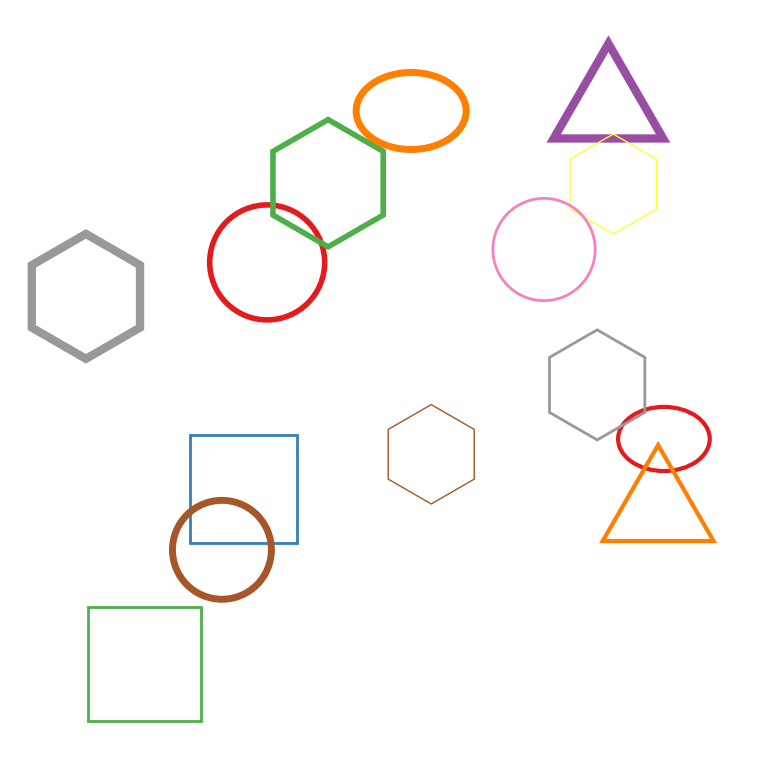[{"shape": "oval", "thickness": 1.5, "radius": 0.3, "center": [0.862, 0.43]}, {"shape": "circle", "thickness": 2, "radius": 0.37, "center": [0.347, 0.659]}, {"shape": "square", "thickness": 1, "radius": 0.35, "center": [0.316, 0.365]}, {"shape": "hexagon", "thickness": 2, "radius": 0.41, "center": [0.426, 0.762]}, {"shape": "square", "thickness": 1, "radius": 0.37, "center": [0.188, 0.138]}, {"shape": "triangle", "thickness": 3, "radius": 0.41, "center": [0.79, 0.861]}, {"shape": "oval", "thickness": 2.5, "radius": 0.36, "center": [0.534, 0.856]}, {"shape": "triangle", "thickness": 1.5, "radius": 0.42, "center": [0.855, 0.339]}, {"shape": "hexagon", "thickness": 0.5, "radius": 0.32, "center": [0.796, 0.761]}, {"shape": "hexagon", "thickness": 0.5, "radius": 0.32, "center": [0.56, 0.41]}, {"shape": "circle", "thickness": 2.5, "radius": 0.32, "center": [0.288, 0.286]}, {"shape": "circle", "thickness": 1, "radius": 0.33, "center": [0.707, 0.676]}, {"shape": "hexagon", "thickness": 3, "radius": 0.41, "center": [0.112, 0.615]}, {"shape": "hexagon", "thickness": 1, "radius": 0.36, "center": [0.776, 0.5]}]